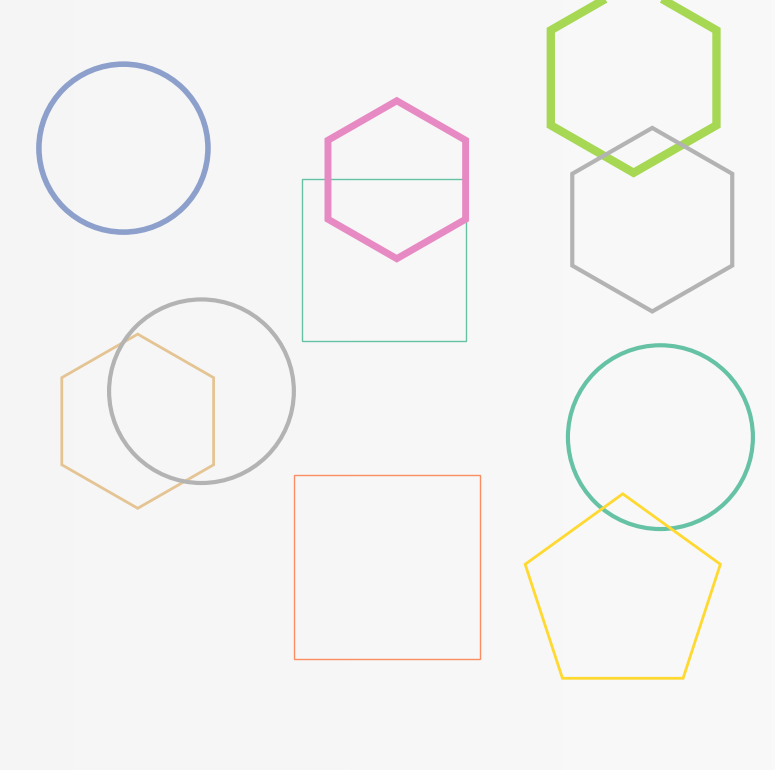[{"shape": "square", "thickness": 0.5, "radius": 0.53, "center": [0.495, 0.662]}, {"shape": "circle", "thickness": 1.5, "radius": 0.6, "center": [0.852, 0.432]}, {"shape": "square", "thickness": 0.5, "radius": 0.6, "center": [0.499, 0.264]}, {"shape": "circle", "thickness": 2, "radius": 0.55, "center": [0.159, 0.808]}, {"shape": "hexagon", "thickness": 2.5, "radius": 0.51, "center": [0.512, 0.767]}, {"shape": "hexagon", "thickness": 3, "radius": 0.62, "center": [0.818, 0.899]}, {"shape": "pentagon", "thickness": 1, "radius": 0.66, "center": [0.804, 0.226]}, {"shape": "hexagon", "thickness": 1, "radius": 0.57, "center": [0.178, 0.453]}, {"shape": "hexagon", "thickness": 1.5, "radius": 0.6, "center": [0.842, 0.715]}, {"shape": "circle", "thickness": 1.5, "radius": 0.6, "center": [0.26, 0.492]}]